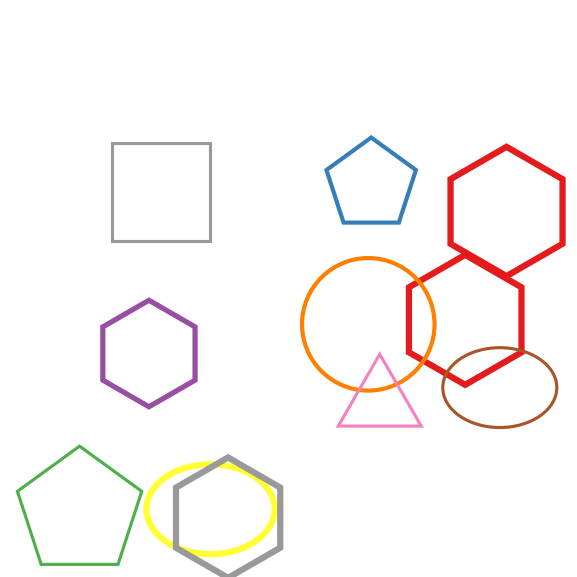[{"shape": "hexagon", "thickness": 3, "radius": 0.56, "center": [0.806, 0.445]}, {"shape": "hexagon", "thickness": 3, "radius": 0.56, "center": [0.877, 0.633]}, {"shape": "pentagon", "thickness": 2, "radius": 0.41, "center": [0.643, 0.68]}, {"shape": "pentagon", "thickness": 1.5, "radius": 0.57, "center": [0.138, 0.113]}, {"shape": "hexagon", "thickness": 2.5, "radius": 0.46, "center": [0.258, 0.387]}, {"shape": "circle", "thickness": 2, "radius": 0.57, "center": [0.638, 0.438]}, {"shape": "oval", "thickness": 3, "radius": 0.56, "center": [0.365, 0.117]}, {"shape": "oval", "thickness": 1.5, "radius": 0.49, "center": [0.865, 0.328]}, {"shape": "triangle", "thickness": 1.5, "radius": 0.41, "center": [0.658, 0.303]}, {"shape": "hexagon", "thickness": 3, "radius": 0.52, "center": [0.395, 0.103]}, {"shape": "square", "thickness": 1.5, "radius": 0.42, "center": [0.279, 0.667]}]